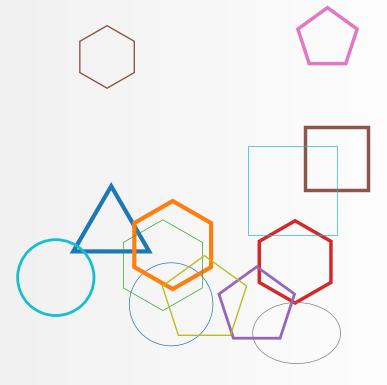[{"shape": "triangle", "thickness": 3, "radius": 0.57, "center": [0.287, 0.403]}, {"shape": "circle", "thickness": 0.5, "radius": 0.54, "center": [0.442, 0.21]}, {"shape": "hexagon", "thickness": 3, "radius": 0.57, "center": [0.446, 0.363]}, {"shape": "hexagon", "thickness": 0.5, "radius": 0.59, "center": [0.42, 0.311]}, {"shape": "hexagon", "thickness": 2.5, "radius": 0.53, "center": [0.762, 0.32]}, {"shape": "pentagon", "thickness": 2, "radius": 0.51, "center": [0.663, 0.205]}, {"shape": "hexagon", "thickness": 1, "radius": 0.41, "center": [0.276, 0.852]}, {"shape": "square", "thickness": 2.5, "radius": 0.41, "center": [0.869, 0.588]}, {"shape": "pentagon", "thickness": 2.5, "radius": 0.4, "center": [0.845, 0.9]}, {"shape": "oval", "thickness": 0.5, "radius": 0.57, "center": [0.766, 0.135]}, {"shape": "pentagon", "thickness": 1, "radius": 0.57, "center": [0.528, 0.222]}, {"shape": "square", "thickness": 0.5, "radius": 0.58, "center": [0.755, 0.505]}, {"shape": "circle", "thickness": 2, "radius": 0.49, "center": [0.144, 0.279]}]